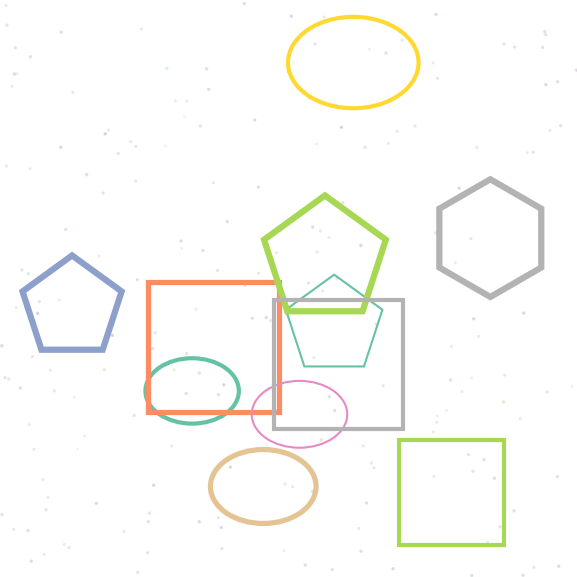[{"shape": "oval", "thickness": 2, "radius": 0.4, "center": [0.333, 0.322]}, {"shape": "pentagon", "thickness": 1, "radius": 0.44, "center": [0.579, 0.436]}, {"shape": "square", "thickness": 2.5, "radius": 0.56, "center": [0.37, 0.398]}, {"shape": "pentagon", "thickness": 3, "radius": 0.45, "center": [0.125, 0.467]}, {"shape": "oval", "thickness": 1, "radius": 0.41, "center": [0.519, 0.282]}, {"shape": "pentagon", "thickness": 3, "radius": 0.55, "center": [0.563, 0.55]}, {"shape": "square", "thickness": 2, "radius": 0.45, "center": [0.781, 0.147]}, {"shape": "oval", "thickness": 2, "radius": 0.57, "center": [0.612, 0.891]}, {"shape": "oval", "thickness": 2.5, "radius": 0.46, "center": [0.456, 0.157]}, {"shape": "square", "thickness": 2, "radius": 0.56, "center": [0.586, 0.368]}, {"shape": "hexagon", "thickness": 3, "radius": 0.51, "center": [0.849, 0.587]}]